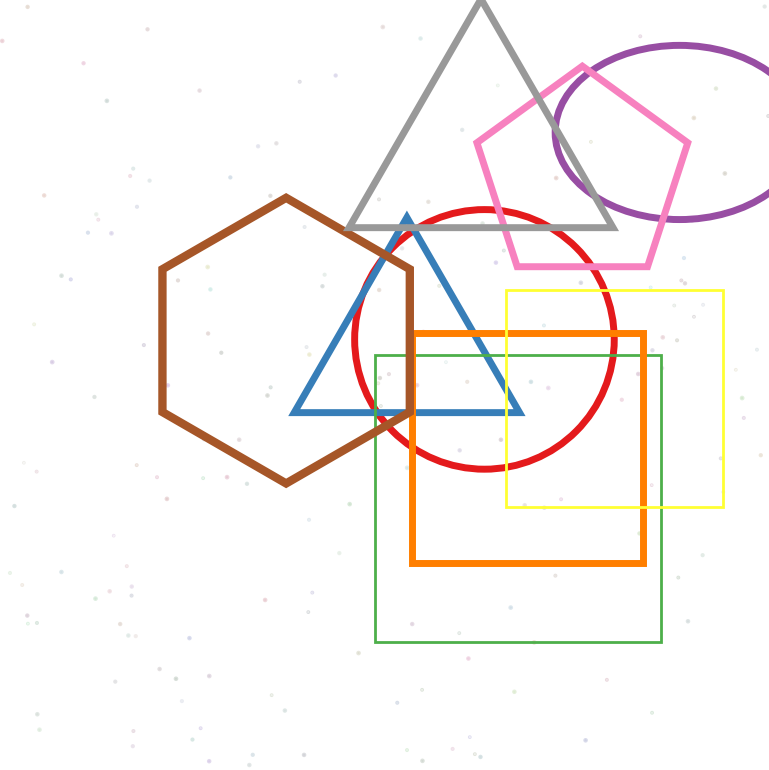[{"shape": "circle", "thickness": 2.5, "radius": 0.84, "center": [0.629, 0.559]}, {"shape": "triangle", "thickness": 2.5, "radius": 0.84, "center": [0.528, 0.549]}, {"shape": "square", "thickness": 1, "radius": 0.93, "center": [0.672, 0.353]}, {"shape": "oval", "thickness": 2.5, "radius": 0.81, "center": [0.883, 0.828]}, {"shape": "square", "thickness": 2.5, "radius": 0.75, "center": [0.685, 0.418]}, {"shape": "square", "thickness": 1, "radius": 0.71, "center": [0.798, 0.482]}, {"shape": "hexagon", "thickness": 3, "radius": 0.93, "center": [0.372, 0.558]}, {"shape": "pentagon", "thickness": 2.5, "radius": 0.72, "center": [0.756, 0.77]}, {"shape": "triangle", "thickness": 2.5, "radius": 0.99, "center": [0.625, 0.803]}]